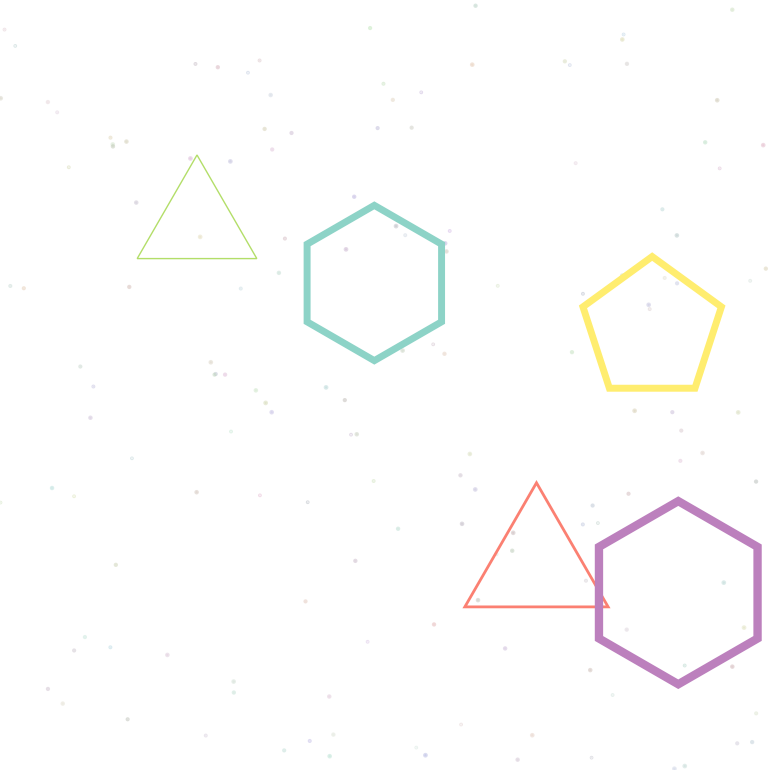[{"shape": "hexagon", "thickness": 2.5, "radius": 0.5, "center": [0.486, 0.632]}, {"shape": "triangle", "thickness": 1, "radius": 0.54, "center": [0.697, 0.266]}, {"shape": "triangle", "thickness": 0.5, "radius": 0.45, "center": [0.256, 0.709]}, {"shape": "hexagon", "thickness": 3, "radius": 0.59, "center": [0.881, 0.23]}, {"shape": "pentagon", "thickness": 2.5, "radius": 0.47, "center": [0.847, 0.572]}]